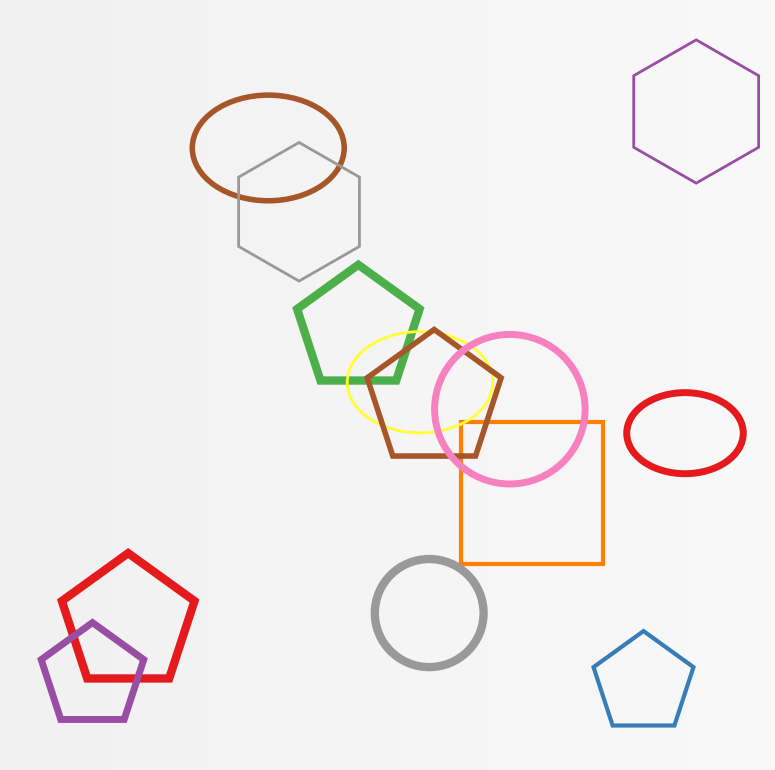[{"shape": "pentagon", "thickness": 3, "radius": 0.45, "center": [0.165, 0.192]}, {"shape": "oval", "thickness": 2.5, "radius": 0.38, "center": [0.884, 0.437]}, {"shape": "pentagon", "thickness": 1.5, "radius": 0.34, "center": [0.83, 0.113]}, {"shape": "pentagon", "thickness": 3, "radius": 0.42, "center": [0.462, 0.573]}, {"shape": "hexagon", "thickness": 1, "radius": 0.47, "center": [0.898, 0.855]}, {"shape": "pentagon", "thickness": 2.5, "radius": 0.35, "center": [0.119, 0.122]}, {"shape": "square", "thickness": 1.5, "radius": 0.46, "center": [0.686, 0.36]}, {"shape": "oval", "thickness": 1, "radius": 0.47, "center": [0.542, 0.504]}, {"shape": "pentagon", "thickness": 2, "radius": 0.45, "center": [0.56, 0.481]}, {"shape": "oval", "thickness": 2, "radius": 0.49, "center": [0.346, 0.808]}, {"shape": "circle", "thickness": 2.5, "radius": 0.49, "center": [0.658, 0.469]}, {"shape": "hexagon", "thickness": 1, "radius": 0.45, "center": [0.386, 0.725]}, {"shape": "circle", "thickness": 3, "radius": 0.35, "center": [0.554, 0.204]}]